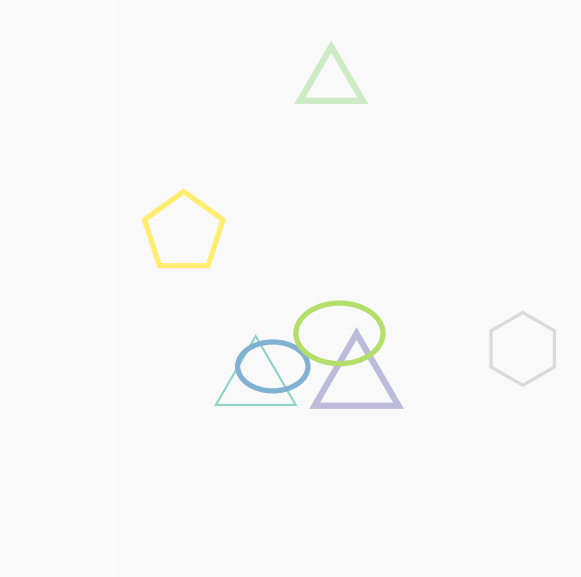[{"shape": "triangle", "thickness": 1, "radius": 0.4, "center": [0.44, 0.338]}, {"shape": "triangle", "thickness": 3, "radius": 0.42, "center": [0.613, 0.338]}, {"shape": "oval", "thickness": 2.5, "radius": 0.3, "center": [0.469, 0.365]}, {"shape": "oval", "thickness": 2.5, "radius": 0.37, "center": [0.584, 0.422]}, {"shape": "hexagon", "thickness": 1.5, "radius": 0.31, "center": [0.899, 0.395]}, {"shape": "triangle", "thickness": 3, "radius": 0.31, "center": [0.57, 0.856]}, {"shape": "pentagon", "thickness": 2.5, "radius": 0.36, "center": [0.316, 0.597]}]